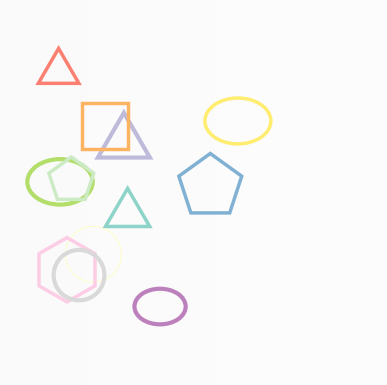[{"shape": "triangle", "thickness": 2.5, "radius": 0.33, "center": [0.329, 0.445]}, {"shape": "circle", "thickness": 0.5, "radius": 0.36, "center": [0.241, 0.34]}, {"shape": "triangle", "thickness": 3, "radius": 0.39, "center": [0.32, 0.63]}, {"shape": "triangle", "thickness": 2.5, "radius": 0.3, "center": [0.151, 0.814]}, {"shape": "pentagon", "thickness": 2.5, "radius": 0.43, "center": [0.543, 0.516]}, {"shape": "square", "thickness": 2.5, "radius": 0.3, "center": [0.271, 0.673]}, {"shape": "oval", "thickness": 3, "radius": 0.42, "center": [0.155, 0.528]}, {"shape": "hexagon", "thickness": 2.5, "radius": 0.42, "center": [0.173, 0.299]}, {"shape": "circle", "thickness": 3, "radius": 0.33, "center": [0.204, 0.285]}, {"shape": "oval", "thickness": 3, "radius": 0.33, "center": [0.413, 0.204]}, {"shape": "pentagon", "thickness": 2.5, "radius": 0.3, "center": [0.184, 0.531]}, {"shape": "oval", "thickness": 2.5, "radius": 0.43, "center": [0.614, 0.686]}]